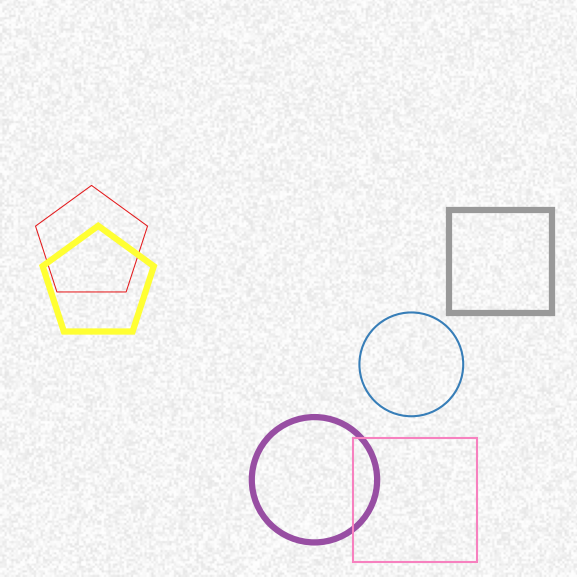[{"shape": "pentagon", "thickness": 0.5, "radius": 0.51, "center": [0.158, 0.576]}, {"shape": "circle", "thickness": 1, "radius": 0.45, "center": [0.712, 0.368]}, {"shape": "circle", "thickness": 3, "radius": 0.54, "center": [0.545, 0.168]}, {"shape": "pentagon", "thickness": 3, "radius": 0.51, "center": [0.17, 0.507]}, {"shape": "square", "thickness": 1, "radius": 0.54, "center": [0.719, 0.133]}, {"shape": "square", "thickness": 3, "radius": 0.45, "center": [0.867, 0.547]}]